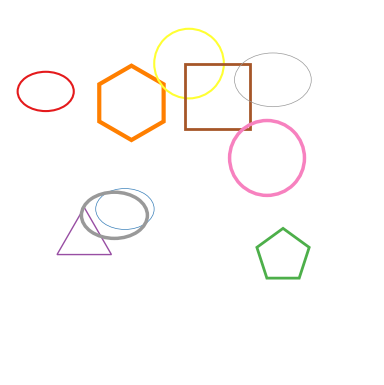[{"shape": "oval", "thickness": 1.5, "radius": 0.36, "center": [0.119, 0.762]}, {"shape": "oval", "thickness": 0.5, "radius": 0.38, "center": [0.324, 0.457]}, {"shape": "pentagon", "thickness": 2, "radius": 0.36, "center": [0.735, 0.335]}, {"shape": "triangle", "thickness": 1, "radius": 0.41, "center": [0.219, 0.38]}, {"shape": "hexagon", "thickness": 3, "radius": 0.48, "center": [0.341, 0.733]}, {"shape": "circle", "thickness": 1.5, "radius": 0.45, "center": [0.491, 0.835]}, {"shape": "square", "thickness": 2, "radius": 0.42, "center": [0.565, 0.749]}, {"shape": "circle", "thickness": 2.5, "radius": 0.49, "center": [0.694, 0.59]}, {"shape": "oval", "thickness": 2.5, "radius": 0.43, "center": [0.297, 0.441]}, {"shape": "oval", "thickness": 0.5, "radius": 0.5, "center": [0.709, 0.793]}]